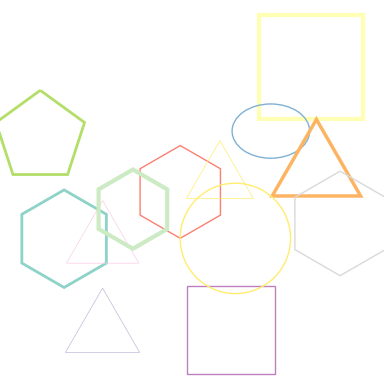[{"shape": "hexagon", "thickness": 2, "radius": 0.63, "center": [0.167, 0.38]}, {"shape": "square", "thickness": 3, "radius": 0.67, "center": [0.809, 0.825]}, {"shape": "triangle", "thickness": 0.5, "radius": 0.56, "center": [0.266, 0.14]}, {"shape": "hexagon", "thickness": 1, "radius": 0.6, "center": [0.468, 0.501]}, {"shape": "oval", "thickness": 1, "radius": 0.5, "center": [0.703, 0.659]}, {"shape": "triangle", "thickness": 2.5, "radius": 0.66, "center": [0.822, 0.557]}, {"shape": "pentagon", "thickness": 2, "radius": 0.6, "center": [0.105, 0.645]}, {"shape": "triangle", "thickness": 0.5, "radius": 0.54, "center": [0.267, 0.371]}, {"shape": "hexagon", "thickness": 1, "radius": 0.68, "center": [0.883, 0.42]}, {"shape": "square", "thickness": 1, "radius": 0.57, "center": [0.6, 0.144]}, {"shape": "hexagon", "thickness": 3, "radius": 0.51, "center": [0.345, 0.457]}, {"shape": "circle", "thickness": 1, "radius": 0.72, "center": [0.611, 0.381]}, {"shape": "triangle", "thickness": 0.5, "radius": 0.5, "center": [0.571, 0.535]}]